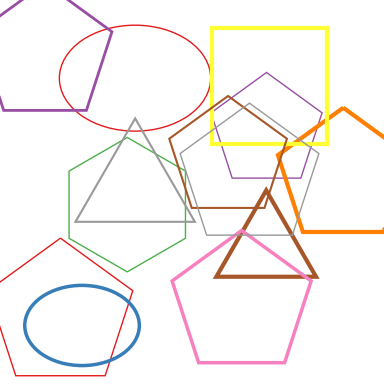[{"shape": "pentagon", "thickness": 1, "radius": 0.99, "center": [0.157, 0.184]}, {"shape": "oval", "thickness": 1, "radius": 0.98, "center": [0.351, 0.797]}, {"shape": "oval", "thickness": 2.5, "radius": 0.74, "center": [0.213, 0.155]}, {"shape": "hexagon", "thickness": 1, "radius": 0.87, "center": [0.331, 0.468]}, {"shape": "pentagon", "thickness": 2, "radius": 0.91, "center": [0.117, 0.861]}, {"shape": "pentagon", "thickness": 1, "radius": 0.76, "center": [0.692, 0.66]}, {"shape": "pentagon", "thickness": 3, "radius": 0.89, "center": [0.892, 0.542]}, {"shape": "square", "thickness": 3, "radius": 0.75, "center": [0.7, 0.777]}, {"shape": "triangle", "thickness": 3, "radius": 0.75, "center": [0.691, 0.356]}, {"shape": "pentagon", "thickness": 1.5, "radius": 0.8, "center": [0.592, 0.59]}, {"shape": "pentagon", "thickness": 2.5, "radius": 0.95, "center": [0.628, 0.212]}, {"shape": "pentagon", "thickness": 1, "radius": 0.95, "center": [0.648, 0.543]}, {"shape": "triangle", "thickness": 1.5, "radius": 0.9, "center": [0.351, 0.513]}]